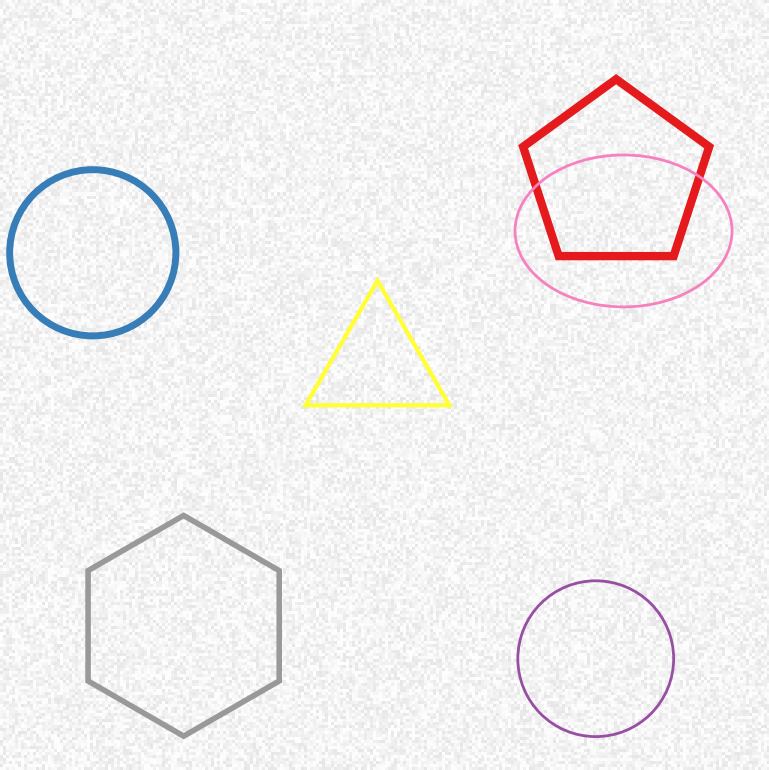[{"shape": "pentagon", "thickness": 3, "radius": 0.64, "center": [0.8, 0.77]}, {"shape": "circle", "thickness": 2.5, "radius": 0.54, "center": [0.12, 0.672]}, {"shape": "circle", "thickness": 1, "radius": 0.51, "center": [0.774, 0.145]}, {"shape": "triangle", "thickness": 1.5, "radius": 0.54, "center": [0.49, 0.528]}, {"shape": "oval", "thickness": 1, "radius": 0.7, "center": [0.81, 0.7]}, {"shape": "hexagon", "thickness": 2, "radius": 0.72, "center": [0.238, 0.187]}]